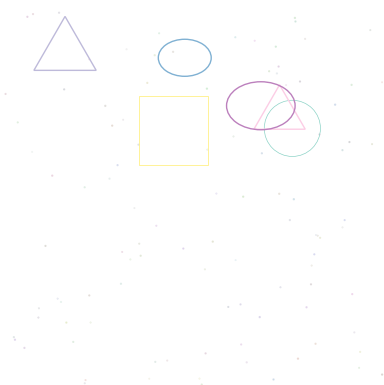[{"shape": "circle", "thickness": 0.5, "radius": 0.36, "center": [0.759, 0.667]}, {"shape": "triangle", "thickness": 1, "radius": 0.47, "center": [0.169, 0.864]}, {"shape": "oval", "thickness": 1, "radius": 0.34, "center": [0.48, 0.85]}, {"shape": "triangle", "thickness": 1, "radius": 0.38, "center": [0.726, 0.703]}, {"shape": "oval", "thickness": 1, "radius": 0.45, "center": [0.677, 0.725]}, {"shape": "square", "thickness": 0.5, "radius": 0.45, "center": [0.452, 0.661]}]